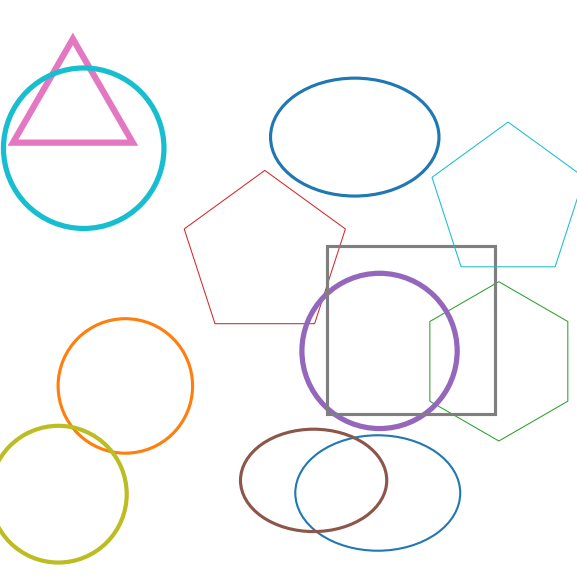[{"shape": "oval", "thickness": 1, "radius": 0.71, "center": [0.654, 0.145]}, {"shape": "oval", "thickness": 1.5, "radius": 0.73, "center": [0.614, 0.762]}, {"shape": "circle", "thickness": 1.5, "radius": 0.58, "center": [0.217, 0.331]}, {"shape": "hexagon", "thickness": 0.5, "radius": 0.69, "center": [0.864, 0.373]}, {"shape": "pentagon", "thickness": 0.5, "radius": 0.73, "center": [0.459, 0.557]}, {"shape": "circle", "thickness": 2.5, "radius": 0.67, "center": [0.657, 0.391]}, {"shape": "oval", "thickness": 1.5, "radius": 0.63, "center": [0.543, 0.167]}, {"shape": "triangle", "thickness": 3, "radius": 0.6, "center": [0.126, 0.812]}, {"shape": "square", "thickness": 1.5, "radius": 0.73, "center": [0.711, 0.428]}, {"shape": "circle", "thickness": 2, "radius": 0.59, "center": [0.101, 0.143]}, {"shape": "circle", "thickness": 2.5, "radius": 0.69, "center": [0.145, 0.742]}, {"shape": "pentagon", "thickness": 0.5, "radius": 0.69, "center": [0.88, 0.649]}]